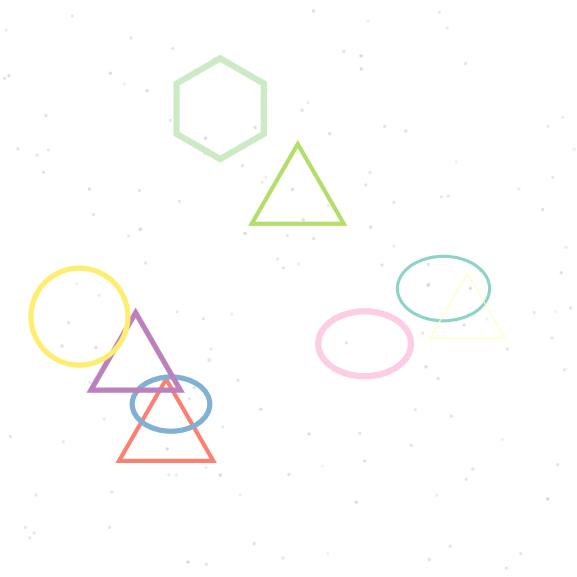[{"shape": "oval", "thickness": 1.5, "radius": 0.4, "center": [0.768, 0.499]}, {"shape": "triangle", "thickness": 0.5, "radius": 0.37, "center": [0.809, 0.451]}, {"shape": "triangle", "thickness": 2, "radius": 0.47, "center": [0.288, 0.248]}, {"shape": "oval", "thickness": 2.5, "radius": 0.34, "center": [0.296, 0.299]}, {"shape": "triangle", "thickness": 2, "radius": 0.46, "center": [0.516, 0.658]}, {"shape": "oval", "thickness": 3, "radius": 0.4, "center": [0.631, 0.404]}, {"shape": "triangle", "thickness": 2.5, "radius": 0.45, "center": [0.235, 0.368]}, {"shape": "hexagon", "thickness": 3, "radius": 0.44, "center": [0.381, 0.811]}, {"shape": "circle", "thickness": 2.5, "radius": 0.42, "center": [0.138, 0.451]}]